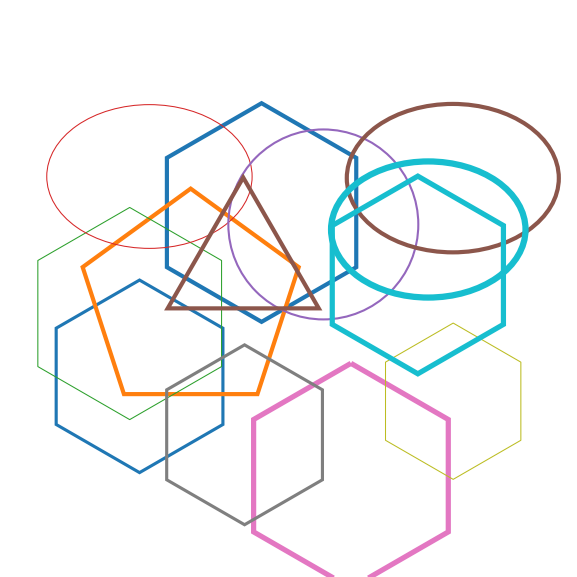[{"shape": "hexagon", "thickness": 2, "radius": 0.95, "center": [0.453, 0.631]}, {"shape": "hexagon", "thickness": 1.5, "radius": 0.83, "center": [0.242, 0.347]}, {"shape": "pentagon", "thickness": 2, "radius": 0.98, "center": [0.33, 0.476]}, {"shape": "hexagon", "thickness": 0.5, "radius": 0.92, "center": [0.225, 0.456]}, {"shape": "oval", "thickness": 0.5, "radius": 0.89, "center": [0.259, 0.693]}, {"shape": "circle", "thickness": 1, "radius": 0.82, "center": [0.56, 0.611]}, {"shape": "triangle", "thickness": 2, "radius": 0.76, "center": [0.421, 0.541]}, {"shape": "oval", "thickness": 2, "radius": 0.92, "center": [0.784, 0.691]}, {"shape": "hexagon", "thickness": 2.5, "radius": 0.97, "center": [0.608, 0.175]}, {"shape": "hexagon", "thickness": 1.5, "radius": 0.78, "center": [0.423, 0.246]}, {"shape": "hexagon", "thickness": 0.5, "radius": 0.68, "center": [0.785, 0.304]}, {"shape": "hexagon", "thickness": 2.5, "radius": 0.86, "center": [0.724, 0.523]}, {"shape": "oval", "thickness": 3, "radius": 0.84, "center": [0.742, 0.602]}]